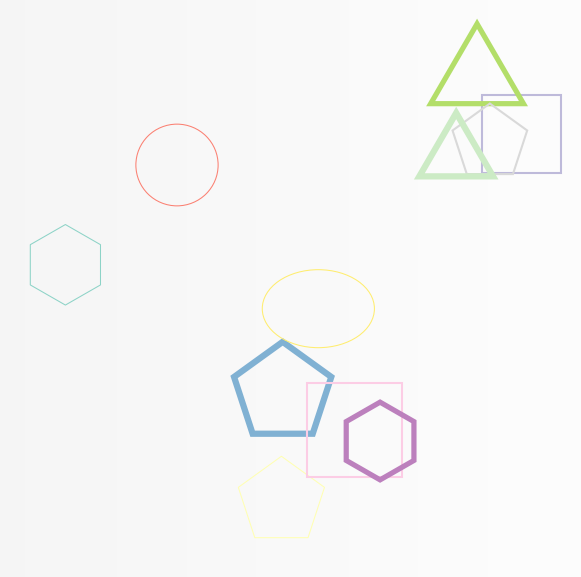[{"shape": "hexagon", "thickness": 0.5, "radius": 0.35, "center": [0.112, 0.541]}, {"shape": "pentagon", "thickness": 0.5, "radius": 0.39, "center": [0.484, 0.131]}, {"shape": "square", "thickness": 1, "radius": 0.34, "center": [0.897, 0.767]}, {"shape": "circle", "thickness": 0.5, "radius": 0.35, "center": [0.305, 0.713]}, {"shape": "pentagon", "thickness": 3, "radius": 0.44, "center": [0.486, 0.319]}, {"shape": "triangle", "thickness": 2.5, "radius": 0.46, "center": [0.821, 0.866]}, {"shape": "square", "thickness": 1, "radius": 0.41, "center": [0.609, 0.255]}, {"shape": "pentagon", "thickness": 1, "radius": 0.34, "center": [0.843, 0.752]}, {"shape": "hexagon", "thickness": 2.5, "radius": 0.34, "center": [0.654, 0.235]}, {"shape": "triangle", "thickness": 3, "radius": 0.37, "center": [0.785, 0.73]}, {"shape": "oval", "thickness": 0.5, "radius": 0.48, "center": [0.548, 0.465]}]